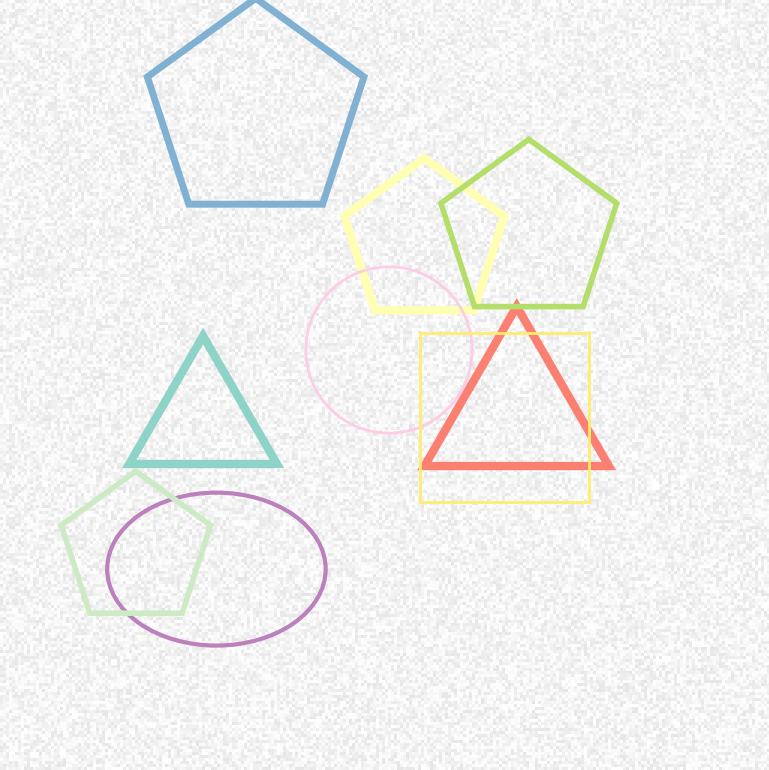[{"shape": "triangle", "thickness": 3, "radius": 0.55, "center": [0.264, 0.453]}, {"shape": "pentagon", "thickness": 3, "radius": 0.55, "center": [0.551, 0.685]}, {"shape": "triangle", "thickness": 3, "radius": 0.69, "center": [0.671, 0.464]}, {"shape": "pentagon", "thickness": 2.5, "radius": 0.74, "center": [0.332, 0.854]}, {"shape": "pentagon", "thickness": 2, "radius": 0.6, "center": [0.687, 0.699]}, {"shape": "circle", "thickness": 1, "radius": 0.54, "center": [0.505, 0.546]}, {"shape": "oval", "thickness": 1.5, "radius": 0.71, "center": [0.281, 0.261]}, {"shape": "pentagon", "thickness": 2, "radius": 0.51, "center": [0.177, 0.286]}, {"shape": "square", "thickness": 1, "radius": 0.55, "center": [0.655, 0.457]}]